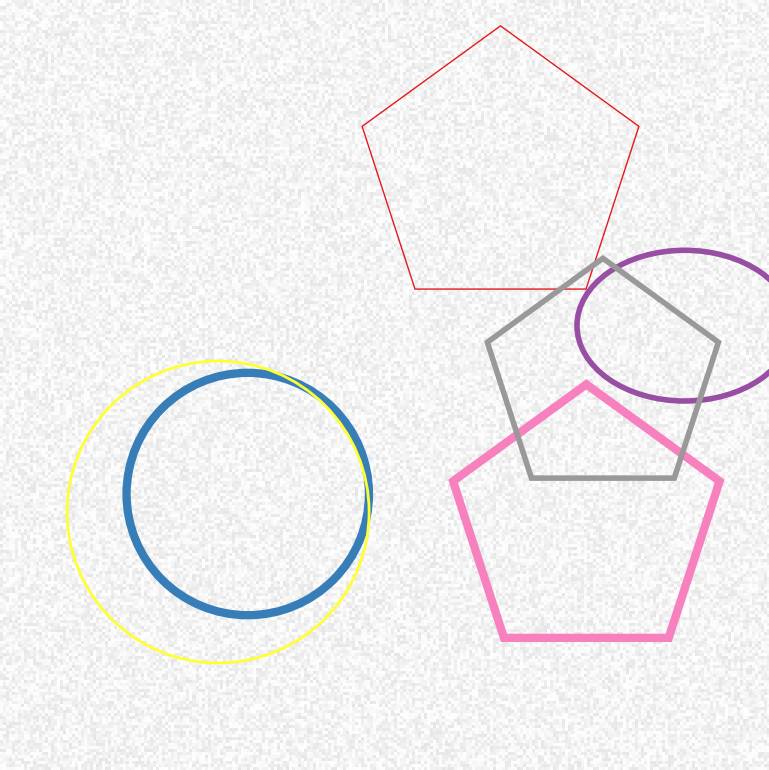[{"shape": "pentagon", "thickness": 0.5, "radius": 0.94, "center": [0.65, 0.777]}, {"shape": "circle", "thickness": 3, "radius": 0.79, "center": [0.322, 0.358]}, {"shape": "oval", "thickness": 2, "radius": 0.7, "center": [0.889, 0.577]}, {"shape": "circle", "thickness": 1, "radius": 0.98, "center": [0.283, 0.335]}, {"shape": "pentagon", "thickness": 3, "radius": 0.91, "center": [0.761, 0.319]}, {"shape": "pentagon", "thickness": 2, "radius": 0.79, "center": [0.783, 0.507]}]